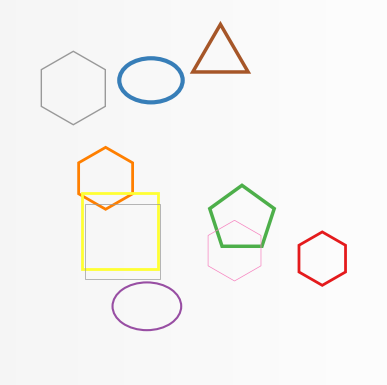[{"shape": "hexagon", "thickness": 2, "radius": 0.35, "center": [0.832, 0.328]}, {"shape": "oval", "thickness": 3, "radius": 0.41, "center": [0.39, 0.791]}, {"shape": "pentagon", "thickness": 2.5, "radius": 0.44, "center": [0.624, 0.431]}, {"shape": "oval", "thickness": 1.5, "radius": 0.44, "center": [0.379, 0.204]}, {"shape": "hexagon", "thickness": 2, "radius": 0.4, "center": [0.273, 0.537]}, {"shape": "square", "thickness": 2, "radius": 0.49, "center": [0.309, 0.401]}, {"shape": "triangle", "thickness": 2.5, "radius": 0.41, "center": [0.569, 0.854]}, {"shape": "hexagon", "thickness": 0.5, "radius": 0.39, "center": [0.605, 0.349]}, {"shape": "square", "thickness": 0.5, "radius": 0.49, "center": [0.315, 0.373]}, {"shape": "hexagon", "thickness": 1, "radius": 0.48, "center": [0.189, 0.771]}]